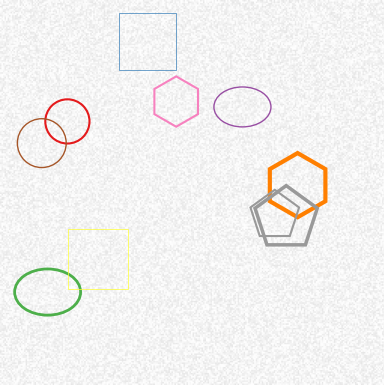[{"shape": "circle", "thickness": 1.5, "radius": 0.29, "center": [0.175, 0.685]}, {"shape": "square", "thickness": 0.5, "radius": 0.37, "center": [0.384, 0.893]}, {"shape": "oval", "thickness": 2, "radius": 0.43, "center": [0.124, 0.241]}, {"shape": "oval", "thickness": 1, "radius": 0.37, "center": [0.63, 0.722]}, {"shape": "hexagon", "thickness": 3, "radius": 0.42, "center": [0.773, 0.519]}, {"shape": "square", "thickness": 0.5, "radius": 0.39, "center": [0.255, 0.328]}, {"shape": "circle", "thickness": 1, "radius": 0.32, "center": [0.109, 0.628]}, {"shape": "hexagon", "thickness": 1.5, "radius": 0.33, "center": [0.458, 0.736]}, {"shape": "pentagon", "thickness": 2.5, "radius": 0.43, "center": [0.743, 0.433]}, {"shape": "pentagon", "thickness": 1.5, "radius": 0.33, "center": [0.714, 0.441]}]